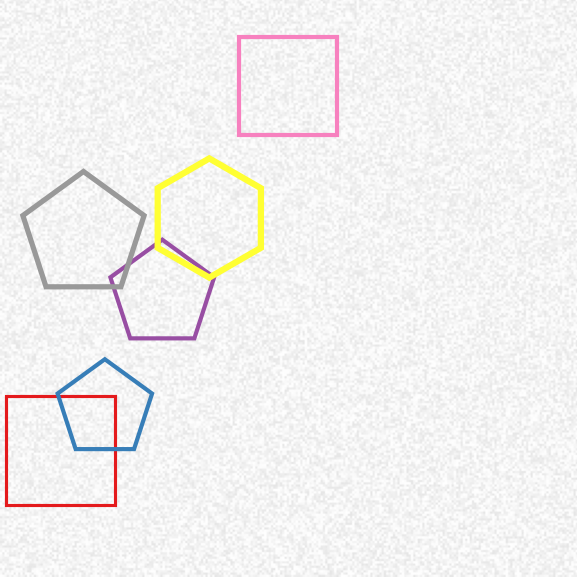[{"shape": "square", "thickness": 1.5, "radius": 0.47, "center": [0.105, 0.219]}, {"shape": "pentagon", "thickness": 2, "radius": 0.43, "center": [0.182, 0.291]}, {"shape": "pentagon", "thickness": 2, "radius": 0.47, "center": [0.281, 0.49]}, {"shape": "hexagon", "thickness": 3, "radius": 0.52, "center": [0.362, 0.622]}, {"shape": "square", "thickness": 2, "radius": 0.42, "center": [0.498, 0.85]}, {"shape": "pentagon", "thickness": 2.5, "radius": 0.55, "center": [0.145, 0.592]}]